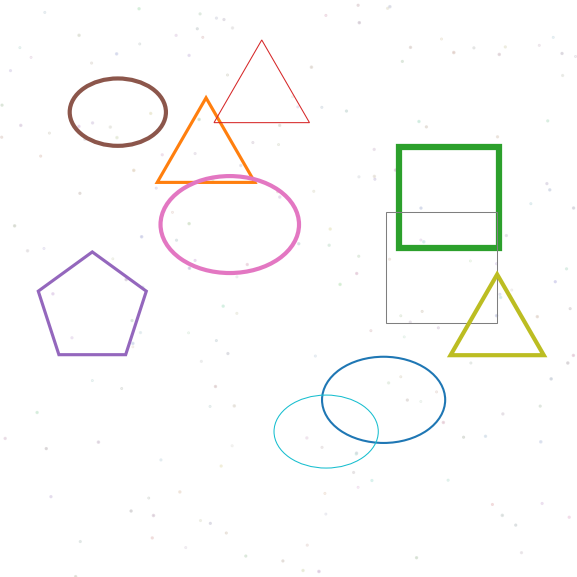[{"shape": "oval", "thickness": 1, "radius": 0.53, "center": [0.664, 0.307]}, {"shape": "triangle", "thickness": 1.5, "radius": 0.49, "center": [0.357, 0.732]}, {"shape": "square", "thickness": 3, "radius": 0.43, "center": [0.778, 0.657]}, {"shape": "triangle", "thickness": 0.5, "radius": 0.48, "center": [0.453, 0.834]}, {"shape": "pentagon", "thickness": 1.5, "radius": 0.49, "center": [0.16, 0.465]}, {"shape": "oval", "thickness": 2, "radius": 0.42, "center": [0.204, 0.805]}, {"shape": "oval", "thickness": 2, "radius": 0.6, "center": [0.398, 0.61]}, {"shape": "square", "thickness": 0.5, "radius": 0.48, "center": [0.765, 0.535]}, {"shape": "triangle", "thickness": 2, "radius": 0.47, "center": [0.861, 0.431]}, {"shape": "oval", "thickness": 0.5, "radius": 0.45, "center": [0.565, 0.252]}]